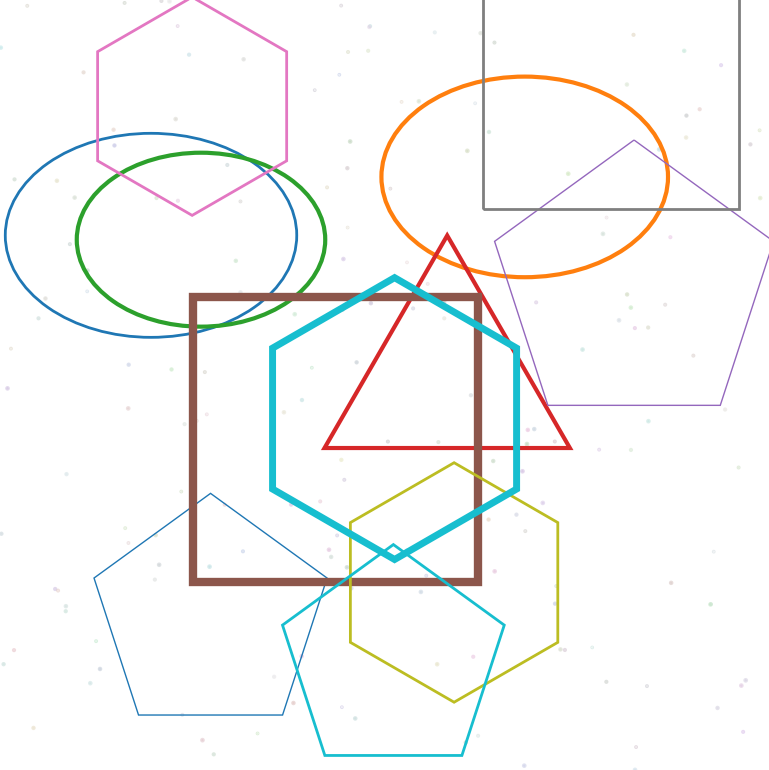[{"shape": "oval", "thickness": 1, "radius": 0.95, "center": [0.196, 0.694]}, {"shape": "pentagon", "thickness": 0.5, "radius": 0.8, "center": [0.273, 0.2]}, {"shape": "oval", "thickness": 1.5, "radius": 0.93, "center": [0.681, 0.77]}, {"shape": "oval", "thickness": 1.5, "radius": 0.81, "center": [0.261, 0.689]}, {"shape": "triangle", "thickness": 1.5, "radius": 0.92, "center": [0.581, 0.51]}, {"shape": "pentagon", "thickness": 0.5, "radius": 0.95, "center": [0.823, 0.628]}, {"shape": "square", "thickness": 3, "radius": 0.93, "center": [0.436, 0.429]}, {"shape": "hexagon", "thickness": 1, "radius": 0.71, "center": [0.25, 0.862]}, {"shape": "square", "thickness": 1, "radius": 0.83, "center": [0.793, 0.895]}, {"shape": "hexagon", "thickness": 1, "radius": 0.78, "center": [0.59, 0.244]}, {"shape": "hexagon", "thickness": 2.5, "radius": 0.91, "center": [0.512, 0.456]}, {"shape": "pentagon", "thickness": 1, "radius": 0.76, "center": [0.511, 0.141]}]